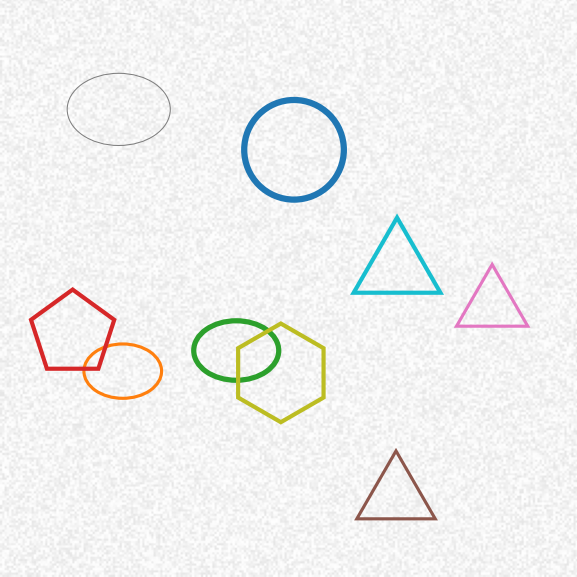[{"shape": "circle", "thickness": 3, "radius": 0.43, "center": [0.509, 0.74]}, {"shape": "oval", "thickness": 1.5, "radius": 0.34, "center": [0.213, 0.356]}, {"shape": "oval", "thickness": 2.5, "radius": 0.37, "center": [0.409, 0.392]}, {"shape": "pentagon", "thickness": 2, "radius": 0.38, "center": [0.126, 0.422]}, {"shape": "triangle", "thickness": 1.5, "radius": 0.39, "center": [0.686, 0.14]}, {"shape": "triangle", "thickness": 1.5, "radius": 0.36, "center": [0.852, 0.47]}, {"shape": "oval", "thickness": 0.5, "radius": 0.45, "center": [0.206, 0.81]}, {"shape": "hexagon", "thickness": 2, "radius": 0.43, "center": [0.486, 0.353]}, {"shape": "triangle", "thickness": 2, "radius": 0.43, "center": [0.688, 0.536]}]